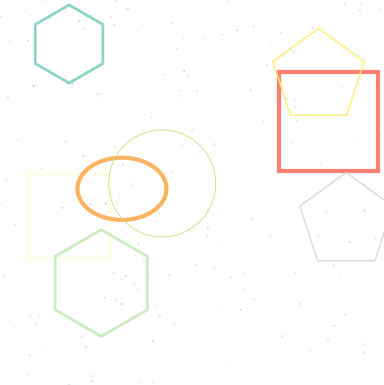[{"shape": "hexagon", "thickness": 2, "radius": 0.51, "center": [0.179, 0.886]}, {"shape": "square", "thickness": 0.5, "radius": 0.54, "center": [0.178, 0.44]}, {"shape": "square", "thickness": 3, "radius": 0.64, "center": [0.853, 0.685]}, {"shape": "oval", "thickness": 3, "radius": 0.58, "center": [0.317, 0.51]}, {"shape": "circle", "thickness": 0.5, "radius": 0.7, "center": [0.421, 0.524]}, {"shape": "pentagon", "thickness": 1, "radius": 0.63, "center": [0.899, 0.425]}, {"shape": "hexagon", "thickness": 2, "radius": 0.69, "center": [0.263, 0.265]}, {"shape": "pentagon", "thickness": 1, "radius": 0.62, "center": [0.827, 0.802]}]